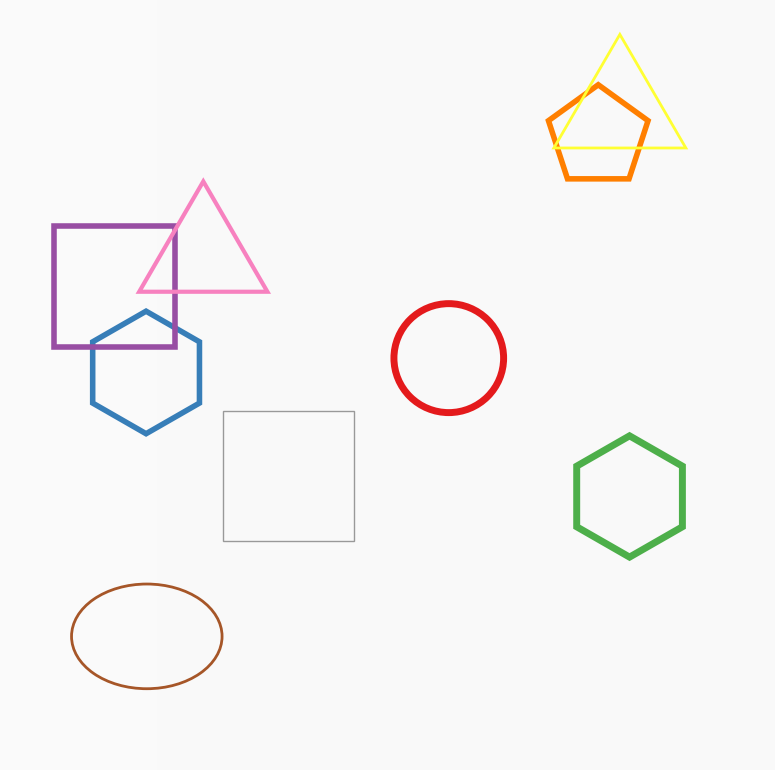[{"shape": "circle", "thickness": 2.5, "radius": 0.35, "center": [0.579, 0.535]}, {"shape": "hexagon", "thickness": 2, "radius": 0.4, "center": [0.188, 0.516]}, {"shape": "hexagon", "thickness": 2.5, "radius": 0.39, "center": [0.812, 0.355]}, {"shape": "square", "thickness": 2, "radius": 0.39, "center": [0.147, 0.628]}, {"shape": "pentagon", "thickness": 2, "radius": 0.34, "center": [0.772, 0.822]}, {"shape": "triangle", "thickness": 1, "radius": 0.49, "center": [0.8, 0.857]}, {"shape": "oval", "thickness": 1, "radius": 0.49, "center": [0.189, 0.174]}, {"shape": "triangle", "thickness": 1.5, "radius": 0.48, "center": [0.262, 0.669]}, {"shape": "square", "thickness": 0.5, "radius": 0.42, "center": [0.372, 0.381]}]